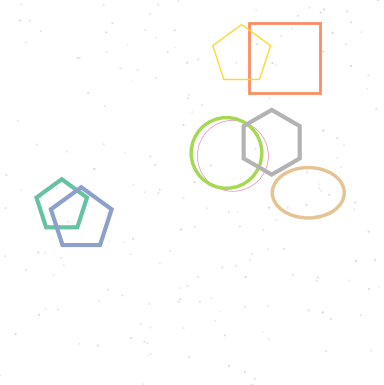[{"shape": "pentagon", "thickness": 3, "radius": 0.35, "center": [0.16, 0.465]}, {"shape": "square", "thickness": 2, "radius": 0.46, "center": [0.739, 0.849]}, {"shape": "pentagon", "thickness": 3, "radius": 0.41, "center": [0.211, 0.431]}, {"shape": "circle", "thickness": 0.5, "radius": 0.46, "center": [0.605, 0.595]}, {"shape": "circle", "thickness": 2.5, "radius": 0.46, "center": [0.588, 0.603]}, {"shape": "pentagon", "thickness": 1, "radius": 0.39, "center": [0.628, 0.857]}, {"shape": "oval", "thickness": 2.5, "radius": 0.47, "center": [0.801, 0.499]}, {"shape": "hexagon", "thickness": 3, "radius": 0.42, "center": [0.706, 0.63]}]